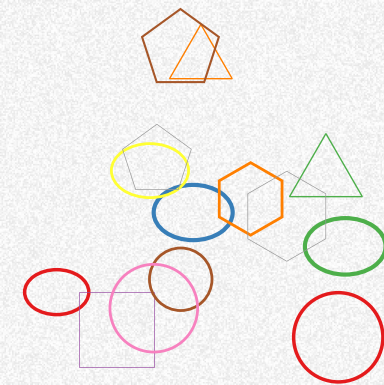[{"shape": "circle", "thickness": 2.5, "radius": 0.58, "center": [0.879, 0.124]}, {"shape": "oval", "thickness": 2.5, "radius": 0.42, "center": [0.147, 0.241]}, {"shape": "oval", "thickness": 3, "radius": 0.51, "center": [0.502, 0.448]}, {"shape": "oval", "thickness": 3, "radius": 0.52, "center": [0.897, 0.36]}, {"shape": "triangle", "thickness": 1, "radius": 0.55, "center": [0.847, 0.544]}, {"shape": "square", "thickness": 0.5, "radius": 0.49, "center": [0.301, 0.143]}, {"shape": "triangle", "thickness": 1, "radius": 0.47, "center": [0.522, 0.843]}, {"shape": "hexagon", "thickness": 2, "radius": 0.47, "center": [0.651, 0.483]}, {"shape": "oval", "thickness": 2, "radius": 0.5, "center": [0.39, 0.557]}, {"shape": "circle", "thickness": 2, "radius": 0.41, "center": [0.469, 0.275]}, {"shape": "pentagon", "thickness": 1.5, "radius": 0.52, "center": [0.469, 0.872]}, {"shape": "circle", "thickness": 2, "radius": 0.57, "center": [0.399, 0.2]}, {"shape": "hexagon", "thickness": 0.5, "radius": 0.58, "center": [0.745, 0.438]}, {"shape": "pentagon", "thickness": 0.5, "radius": 0.47, "center": [0.408, 0.583]}]